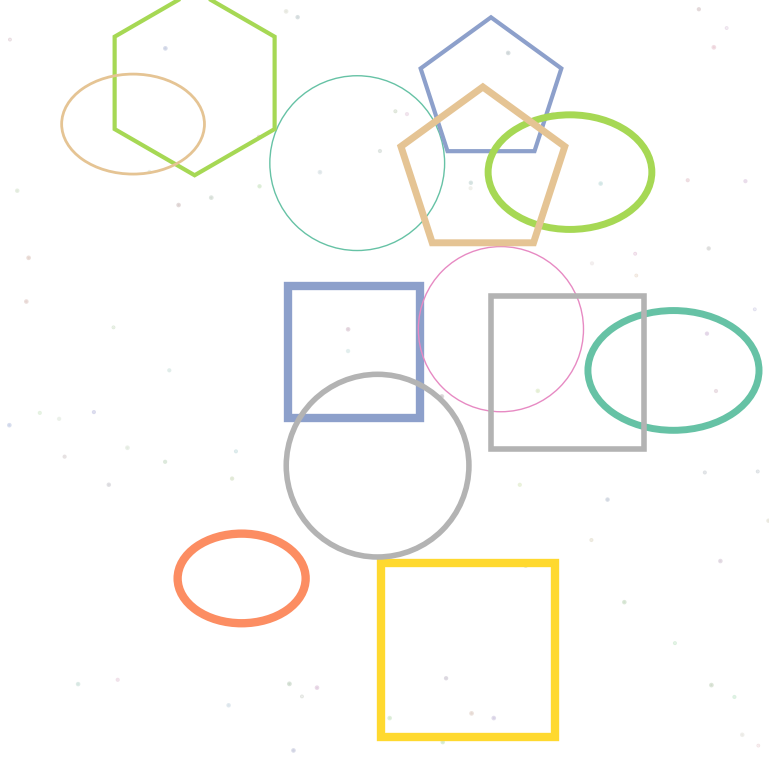[{"shape": "oval", "thickness": 2.5, "radius": 0.56, "center": [0.875, 0.519]}, {"shape": "circle", "thickness": 0.5, "radius": 0.57, "center": [0.464, 0.788]}, {"shape": "oval", "thickness": 3, "radius": 0.42, "center": [0.314, 0.249]}, {"shape": "pentagon", "thickness": 1.5, "radius": 0.48, "center": [0.638, 0.881]}, {"shape": "square", "thickness": 3, "radius": 0.43, "center": [0.46, 0.543]}, {"shape": "circle", "thickness": 0.5, "radius": 0.54, "center": [0.651, 0.573]}, {"shape": "oval", "thickness": 2.5, "radius": 0.53, "center": [0.74, 0.776]}, {"shape": "hexagon", "thickness": 1.5, "radius": 0.6, "center": [0.253, 0.892]}, {"shape": "square", "thickness": 3, "radius": 0.56, "center": [0.608, 0.156]}, {"shape": "oval", "thickness": 1, "radius": 0.46, "center": [0.173, 0.839]}, {"shape": "pentagon", "thickness": 2.5, "radius": 0.56, "center": [0.627, 0.775]}, {"shape": "circle", "thickness": 2, "radius": 0.59, "center": [0.49, 0.395]}, {"shape": "square", "thickness": 2, "radius": 0.5, "center": [0.737, 0.516]}]